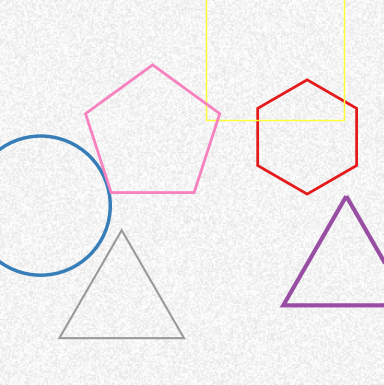[{"shape": "hexagon", "thickness": 2, "radius": 0.74, "center": [0.798, 0.644]}, {"shape": "circle", "thickness": 2.5, "radius": 0.9, "center": [0.106, 0.466]}, {"shape": "triangle", "thickness": 3, "radius": 0.95, "center": [0.9, 0.301]}, {"shape": "square", "thickness": 1, "radius": 0.89, "center": [0.714, 0.868]}, {"shape": "pentagon", "thickness": 2, "radius": 0.92, "center": [0.396, 0.648]}, {"shape": "triangle", "thickness": 1.5, "radius": 0.93, "center": [0.316, 0.215]}]